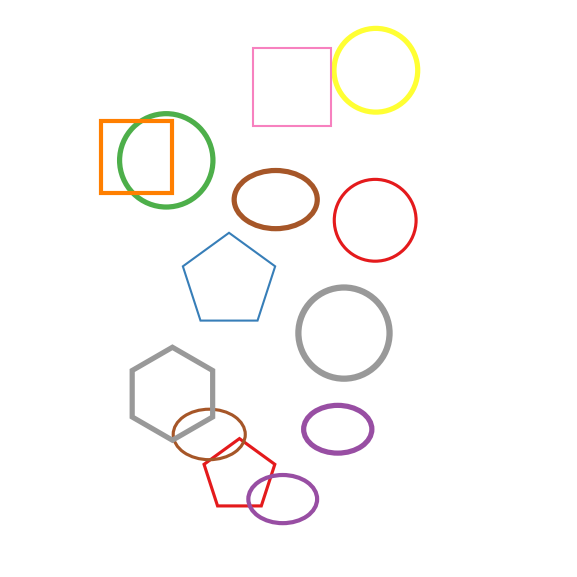[{"shape": "circle", "thickness": 1.5, "radius": 0.35, "center": [0.65, 0.618]}, {"shape": "pentagon", "thickness": 1.5, "radius": 0.32, "center": [0.415, 0.175]}, {"shape": "pentagon", "thickness": 1, "radius": 0.42, "center": [0.397, 0.512]}, {"shape": "circle", "thickness": 2.5, "radius": 0.4, "center": [0.288, 0.721]}, {"shape": "oval", "thickness": 2.5, "radius": 0.3, "center": [0.585, 0.256]}, {"shape": "oval", "thickness": 2, "radius": 0.3, "center": [0.49, 0.135]}, {"shape": "square", "thickness": 2, "radius": 0.31, "center": [0.237, 0.727]}, {"shape": "circle", "thickness": 2.5, "radius": 0.36, "center": [0.651, 0.877]}, {"shape": "oval", "thickness": 1.5, "radius": 0.31, "center": [0.362, 0.247]}, {"shape": "oval", "thickness": 2.5, "radius": 0.36, "center": [0.477, 0.654]}, {"shape": "square", "thickness": 1, "radius": 0.34, "center": [0.506, 0.848]}, {"shape": "hexagon", "thickness": 2.5, "radius": 0.4, "center": [0.299, 0.317]}, {"shape": "circle", "thickness": 3, "radius": 0.39, "center": [0.596, 0.422]}]